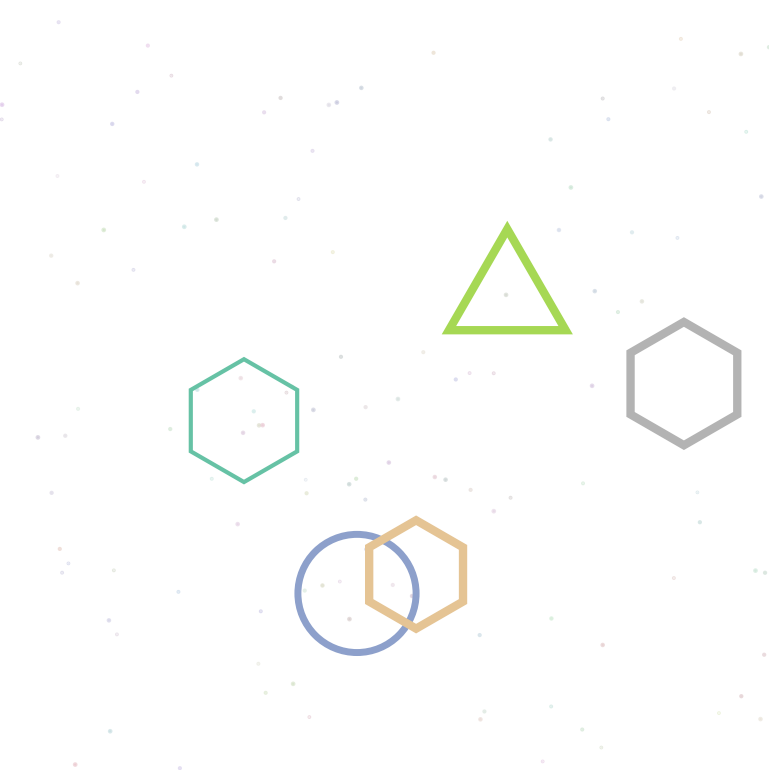[{"shape": "hexagon", "thickness": 1.5, "radius": 0.4, "center": [0.317, 0.454]}, {"shape": "circle", "thickness": 2.5, "radius": 0.38, "center": [0.464, 0.229]}, {"shape": "triangle", "thickness": 3, "radius": 0.44, "center": [0.659, 0.615]}, {"shape": "hexagon", "thickness": 3, "radius": 0.35, "center": [0.54, 0.254]}, {"shape": "hexagon", "thickness": 3, "radius": 0.4, "center": [0.888, 0.502]}]